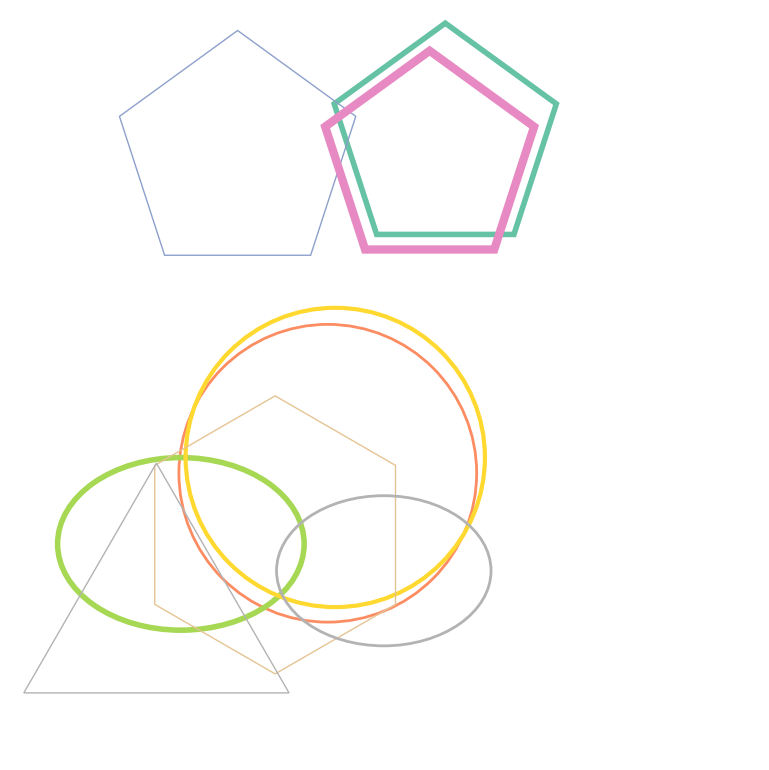[{"shape": "pentagon", "thickness": 2, "radius": 0.76, "center": [0.578, 0.818]}, {"shape": "circle", "thickness": 1, "radius": 0.97, "center": [0.426, 0.385]}, {"shape": "pentagon", "thickness": 0.5, "radius": 0.81, "center": [0.309, 0.799]}, {"shape": "pentagon", "thickness": 3, "radius": 0.71, "center": [0.558, 0.791]}, {"shape": "oval", "thickness": 2, "radius": 0.8, "center": [0.235, 0.294]}, {"shape": "circle", "thickness": 1.5, "radius": 0.97, "center": [0.435, 0.406]}, {"shape": "hexagon", "thickness": 0.5, "radius": 0.9, "center": [0.357, 0.305]}, {"shape": "oval", "thickness": 1, "radius": 0.7, "center": [0.498, 0.259]}, {"shape": "triangle", "thickness": 0.5, "radius": 0.99, "center": [0.203, 0.2]}]